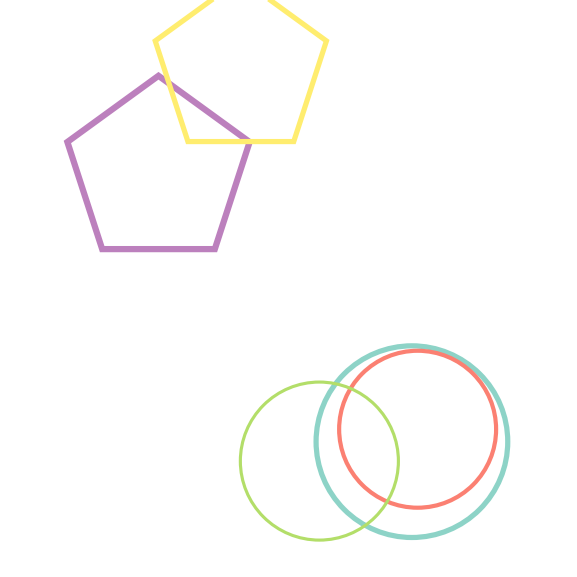[{"shape": "circle", "thickness": 2.5, "radius": 0.83, "center": [0.713, 0.234]}, {"shape": "circle", "thickness": 2, "radius": 0.68, "center": [0.723, 0.256]}, {"shape": "circle", "thickness": 1.5, "radius": 0.68, "center": [0.553, 0.201]}, {"shape": "pentagon", "thickness": 3, "radius": 0.83, "center": [0.274, 0.702]}, {"shape": "pentagon", "thickness": 2.5, "radius": 0.78, "center": [0.417, 0.88]}]